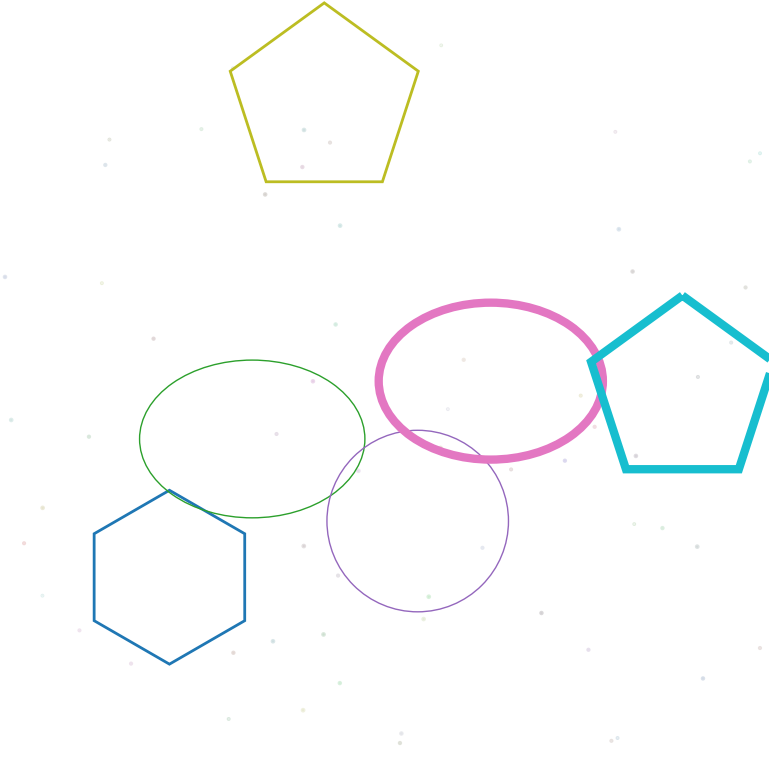[{"shape": "hexagon", "thickness": 1, "radius": 0.56, "center": [0.22, 0.25]}, {"shape": "oval", "thickness": 0.5, "radius": 0.73, "center": [0.328, 0.43]}, {"shape": "circle", "thickness": 0.5, "radius": 0.59, "center": [0.542, 0.323]}, {"shape": "oval", "thickness": 3, "radius": 0.73, "center": [0.637, 0.505]}, {"shape": "pentagon", "thickness": 1, "radius": 0.64, "center": [0.421, 0.868]}, {"shape": "pentagon", "thickness": 3, "radius": 0.62, "center": [0.886, 0.492]}]